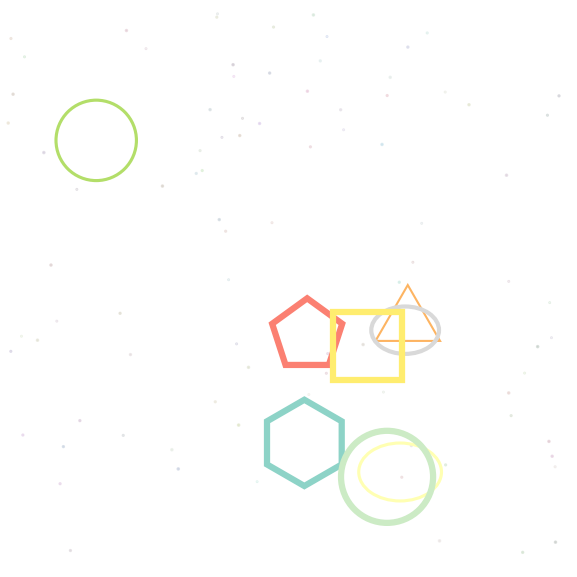[{"shape": "hexagon", "thickness": 3, "radius": 0.37, "center": [0.527, 0.232]}, {"shape": "oval", "thickness": 1.5, "radius": 0.36, "center": [0.693, 0.182]}, {"shape": "pentagon", "thickness": 3, "radius": 0.32, "center": [0.532, 0.419]}, {"shape": "triangle", "thickness": 1, "radius": 0.32, "center": [0.706, 0.441]}, {"shape": "circle", "thickness": 1.5, "radius": 0.35, "center": [0.167, 0.756]}, {"shape": "oval", "thickness": 2, "radius": 0.29, "center": [0.702, 0.427]}, {"shape": "circle", "thickness": 3, "radius": 0.4, "center": [0.67, 0.173]}, {"shape": "square", "thickness": 3, "radius": 0.3, "center": [0.636, 0.4]}]